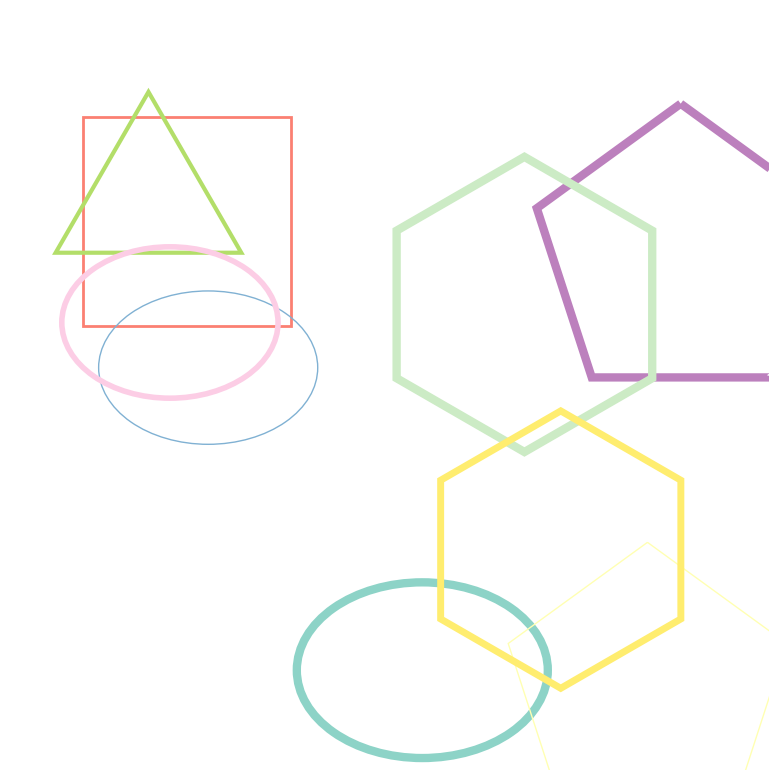[{"shape": "oval", "thickness": 3, "radius": 0.81, "center": [0.548, 0.13]}, {"shape": "pentagon", "thickness": 0.5, "radius": 0.95, "center": [0.841, 0.106]}, {"shape": "square", "thickness": 1, "radius": 0.68, "center": [0.243, 0.712]}, {"shape": "oval", "thickness": 0.5, "radius": 0.71, "center": [0.27, 0.523]}, {"shape": "triangle", "thickness": 1.5, "radius": 0.7, "center": [0.193, 0.741]}, {"shape": "oval", "thickness": 2, "radius": 0.7, "center": [0.221, 0.581]}, {"shape": "pentagon", "thickness": 3, "radius": 0.98, "center": [0.884, 0.669]}, {"shape": "hexagon", "thickness": 3, "radius": 0.96, "center": [0.681, 0.605]}, {"shape": "hexagon", "thickness": 2.5, "radius": 0.9, "center": [0.728, 0.286]}]